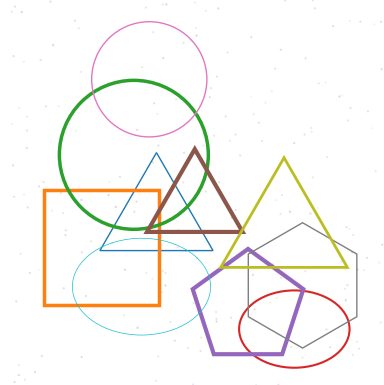[{"shape": "triangle", "thickness": 1, "radius": 0.85, "center": [0.406, 0.434]}, {"shape": "square", "thickness": 2.5, "radius": 0.75, "center": [0.263, 0.358]}, {"shape": "circle", "thickness": 2.5, "radius": 0.97, "center": [0.348, 0.598]}, {"shape": "oval", "thickness": 1.5, "radius": 0.72, "center": [0.764, 0.145]}, {"shape": "pentagon", "thickness": 3, "radius": 0.76, "center": [0.644, 0.202]}, {"shape": "triangle", "thickness": 3, "radius": 0.72, "center": [0.506, 0.469]}, {"shape": "circle", "thickness": 1, "radius": 0.75, "center": [0.388, 0.794]}, {"shape": "hexagon", "thickness": 1, "radius": 0.81, "center": [0.786, 0.259]}, {"shape": "triangle", "thickness": 2, "radius": 0.95, "center": [0.738, 0.4]}, {"shape": "oval", "thickness": 0.5, "radius": 0.9, "center": [0.367, 0.255]}]